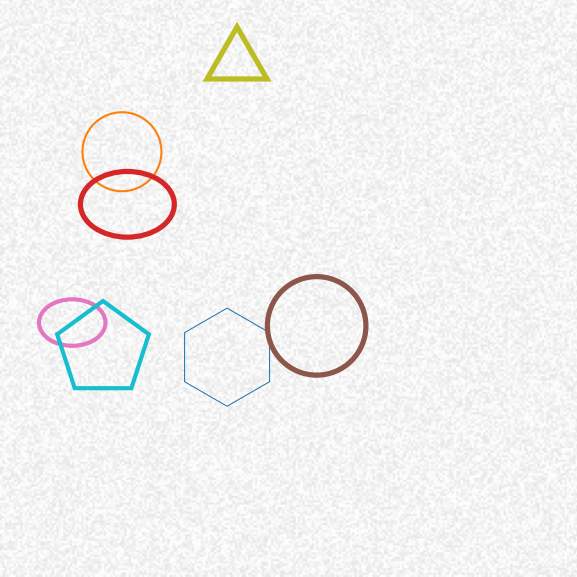[{"shape": "hexagon", "thickness": 0.5, "radius": 0.42, "center": [0.393, 0.381]}, {"shape": "circle", "thickness": 1, "radius": 0.34, "center": [0.211, 0.736]}, {"shape": "oval", "thickness": 2.5, "radius": 0.41, "center": [0.221, 0.645]}, {"shape": "circle", "thickness": 2.5, "radius": 0.43, "center": [0.548, 0.435]}, {"shape": "oval", "thickness": 2, "radius": 0.29, "center": [0.125, 0.441]}, {"shape": "triangle", "thickness": 2.5, "radius": 0.3, "center": [0.41, 0.892]}, {"shape": "pentagon", "thickness": 2, "radius": 0.42, "center": [0.178, 0.394]}]